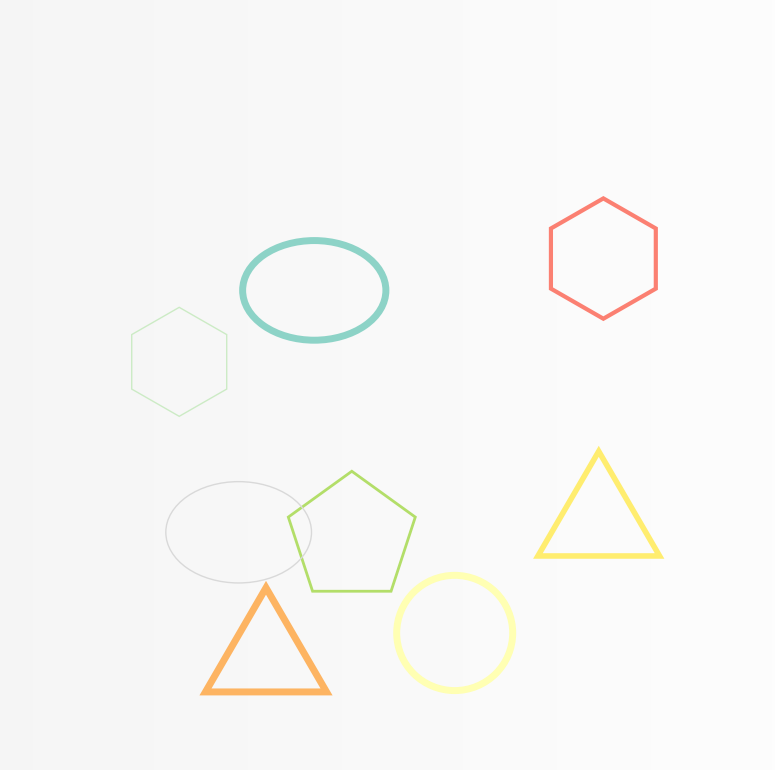[{"shape": "oval", "thickness": 2.5, "radius": 0.46, "center": [0.406, 0.623]}, {"shape": "circle", "thickness": 2.5, "radius": 0.37, "center": [0.587, 0.178]}, {"shape": "hexagon", "thickness": 1.5, "radius": 0.39, "center": [0.779, 0.664]}, {"shape": "triangle", "thickness": 2.5, "radius": 0.45, "center": [0.343, 0.146]}, {"shape": "pentagon", "thickness": 1, "radius": 0.43, "center": [0.454, 0.302]}, {"shape": "oval", "thickness": 0.5, "radius": 0.47, "center": [0.308, 0.309]}, {"shape": "hexagon", "thickness": 0.5, "radius": 0.35, "center": [0.231, 0.53]}, {"shape": "triangle", "thickness": 2, "radius": 0.45, "center": [0.773, 0.323]}]